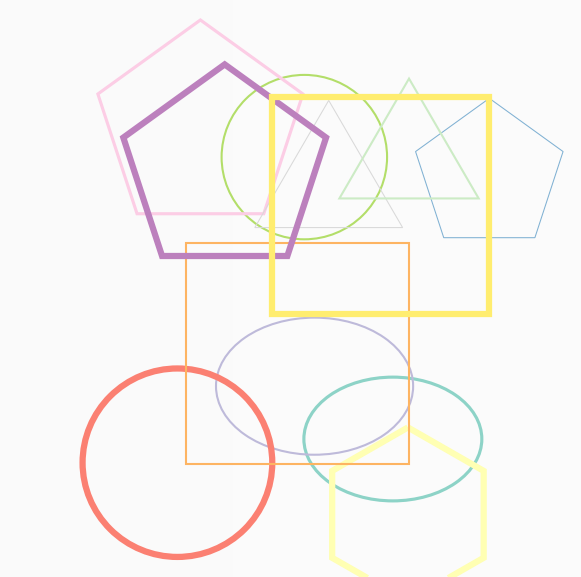[{"shape": "oval", "thickness": 1.5, "radius": 0.77, "center": [0.676, 0.239]}, {"shape": "hexagon", "thickness": 3, "radius": 0.75, "center": [0.702, 0.108]}, {"shape": "oval", "thickness": 1, "radius": 0.85, "center": [0.541, 0.33]}, {"shape": "circle", "thickness": 3, "radius": 0.82, "center": [0.305, 0.198]}, {"shape": "pentagon", "thickness": 0.5, "radius": 0.67, "center": [0.842, 0.695]}, {"shape": "square", "thickness": 1, "radius": 0.96, "center": [0.512, 0.387]}, {"shape": "circle", "thickness": 1, "radius": 0.71, "center": [0.524, 0.727]}, {"shape": "pentagon", "thickness": 1.5, "radius": 0.93, "center": [0.345, 0.779]}, {"shape": "triangle", "thickness": 0.5, "radius": 0.73, "center": [0.566, 0.678]}, {"shape": "pentagon", "thickness": 3, "radius": 0.92, "center": [0.387, 0.704]}, {"shape": "triangle", "thickness": 1, "radius": 0.69, "center": [0.704, 0.725]}, {"shape": "square", "thickness": 3, "radius": 0.94, "center": [0.655, 0.643]}]